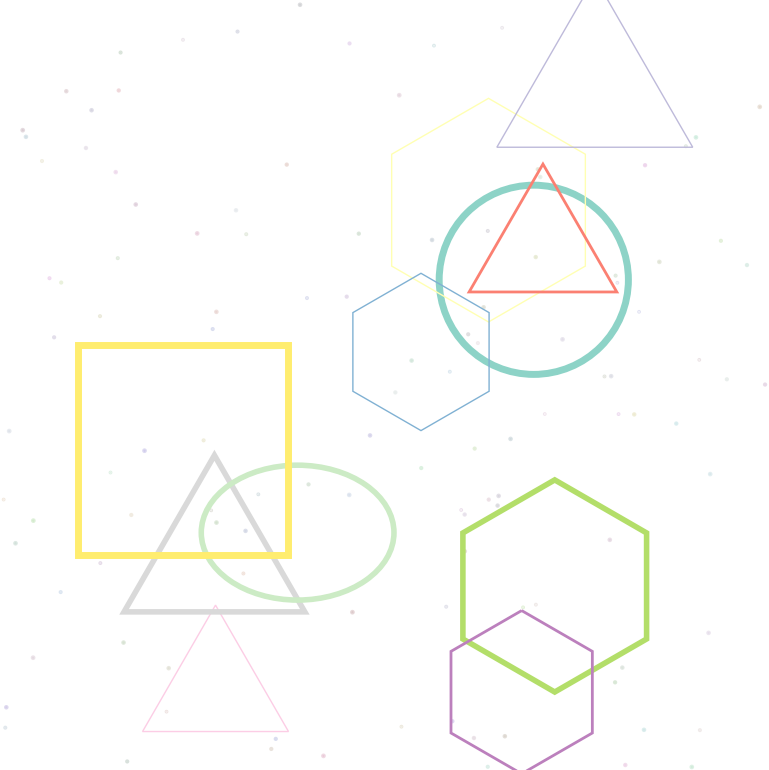[{"shape": "circle", "thickness": 2.5, "radius": 0.61, "center": [0.693, 0.637]}, {"shape": "hexagon", "thickness": 0.5, "radius": 0.73, "center": [0.634, 0.727]}, {"shape": "triangle", "thickness": 0.5, "radius": 0.73, "center": [0.772, 0.882]}, {"shape": "triangle", "thickness": 1, "radius": 0.55, "center": [0.705, 0.676]}, {"shape": "hexagon", "thickness": 0.5, "radius": 0.51, "center": [0.547, 0.543]}, {"shape": "hexagon", "thickness": 2, "radius": 0.69, "center": [0.72, 0.239]}, {"shape": "triangle", "thickness": 0.5, "radius": 0.55, "center": [0.28, 0.105]}, {"shape": "triangle", "thickness": 2, "radius": 0.68, "center": [0.278, 0.273]}, {"shape": "hexagon", "thickness": 1, "radius": 0.53, "center": [0.677, 0.101]}, {"shape": "oval", "thickness": 2, "radius": 0.63, "center": [0.387, 0.308]}, {"shape": "square", "thickness": 2.5, "radius": 0.68, "center": [0.238, 0.415]}]